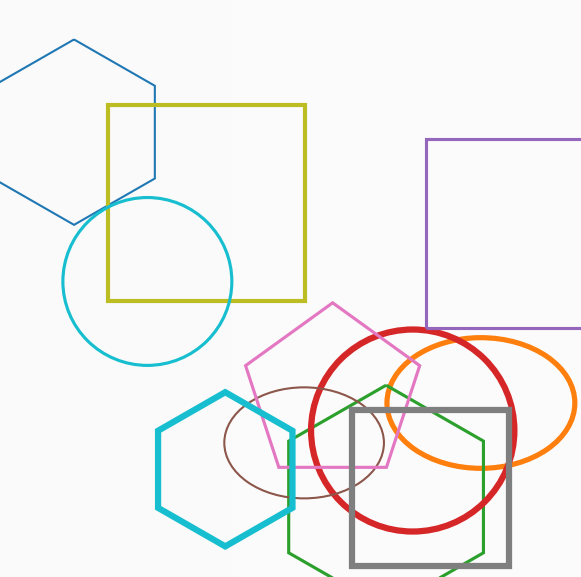[{"shape": "hexagon", "thickness": 1, "radius": 0.8, "center": [0.127, 0.77]}, {"shape": "oval", "thickness": 2.5, "radius": 0.81, "center": [0.827, 0.301]}, {"shape": "hexagon", "thickness": 1.5, "radius": 0.97, "center": [0.664, 0.139]}, {"shape": "circle", "thickness": 3, "radius": 0.87, "center": [0.71, 0.254]}, {"shape": "square", "thickness": 1.5, "radius": 0.82, "center": [0.897, 0.594]}, {"shape": "oval", "thickness": 1, "radius": 0.69, "center": [0.523, 0.232]}, {"shape": "pentagon", "thickness": 1.5, "radius": 0.79, "center": [0.572, 0.317]}, {"shape": "square", "thickness": 3, "radius": 0.68, "center": [0.741, 0.154]}, {"shape": "square", "thickness": 2, "radius": 0.85, "center": [0.355, 0.647]}, {"shape": "hexagon", "thickness": 3, "radius": 0.67, "center": [0.388, 0.186]}, {"shape": "circle", "thickness": 1.5, "radius": 0.73, "center": [0.254, 0.512]}]